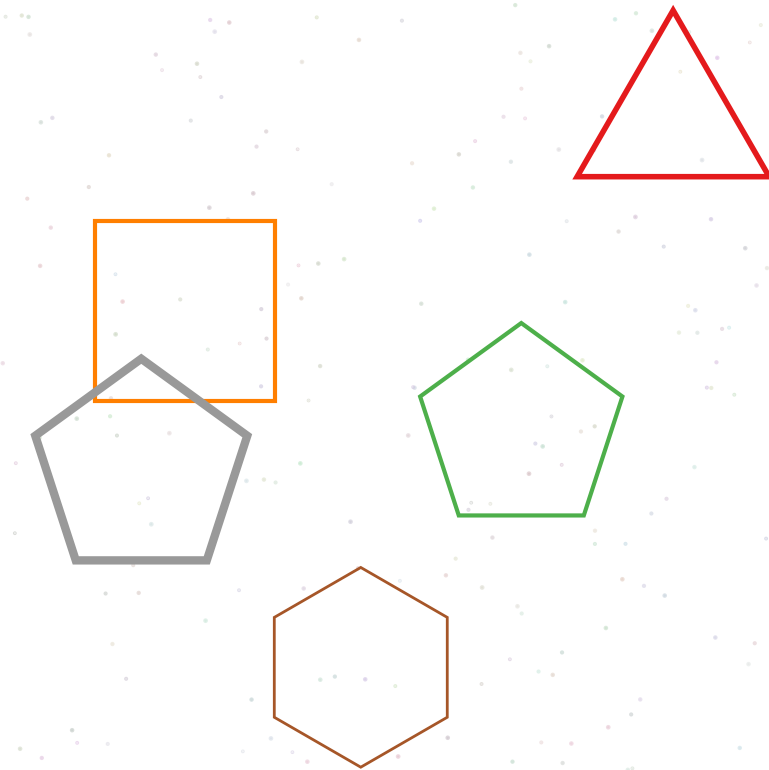[{"shape": "triangle", "thickness": 2, "radius": 0.72, "center": [0.874, 0.843]}, {"shape": "pentagon", "thickness": 1.5, "radius": 0.69, "center": [0.677, 0.442]}, {"shape": "square", "thickness": 1.5, "radius": 0.59, "center": [0.241, 0.596]}, {"shape": "hexagon", "thickness": 1, "radius": 0.65, "center": [0.469, 0.133]}, {"shape": "pentagon", "thickness": 3, "radius": 0.72, "center": [0.183, 0.389]}]